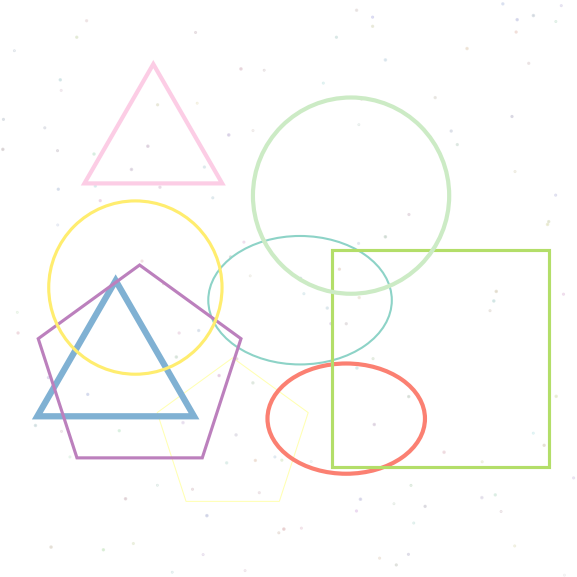[{"shape": "oval", "thickness": 1, "radius": 0.79, "center": [0.52, 0.479]}, {"shape": "pentagon", "thickness": 0.5, "radius": 0.69, "center": [0.403, 0.242]}, {"shape": "oval", "thickness": 2, "radius": 0.68, "center": [0.6, 0.274]}, {"shape": "triangle", "thickness": 3, "radius": 0.78, "center": [0.2, 0.357]}, {"shape": "square", "thickness": 1.5, "radius": 0.94, "center": [0.762, 0.378]}, {"shape": "triangle", "thickness": 2, "radius": 0.69, "center": [0.265, 0.75]}, {"shape": "pentagon", "thickness": 1.5, "radius": 0.92, "center": [0.242, 0.356]}, {"shape": "circle", "thickness": 2, "radius": 0.85, "center": [0.608, 0.66]}, {"shape": "circle", "thickness": 1.5, "radius": 0.75, "center": [0.234, 0.501]}]